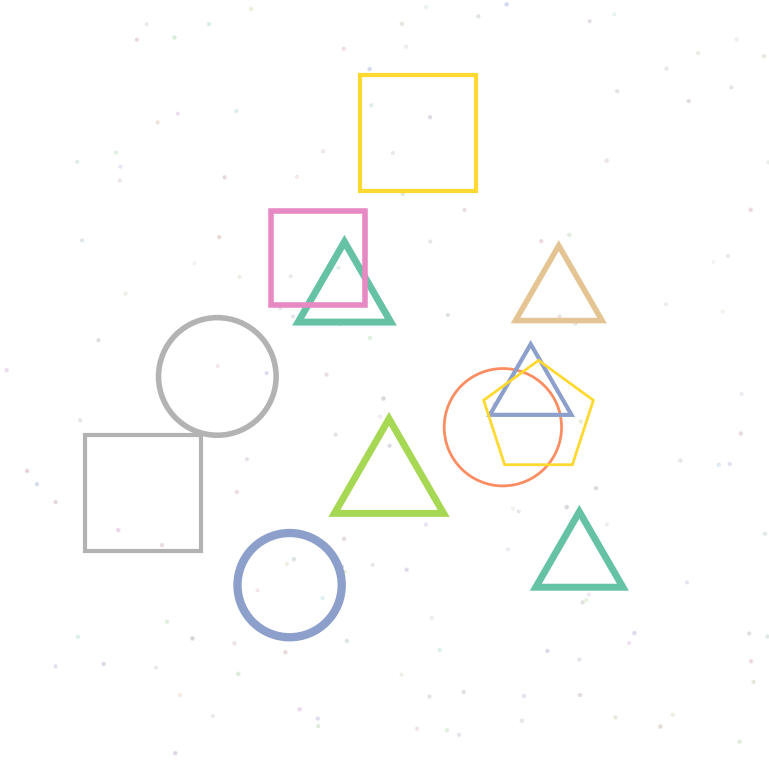[{"shape": "triangle", "thickness": 2.5, "radius": 0.33, "center": [0.752, 0.27]}, {"shape": "triangle", "thickness": 2.5, "radius": 0.35, "center": [0.447, 0.616]}, {"shape": "circle", "thickness": 1, "radius": 0.38, "center": [0.653, 0.445]}, {"shape": "triangle", "thickness": 1.5, "radius": 0.31, "center": [0.689, 0.492]}, {"shape": "circle", "thickness": 3, "radius": 0.34, "center": [0.376, 0.24]}, {"shape": "square", "thickness": 2, "radius": 0.31, "center": [0.413, 0.665]}, {"shape": "triangle", "thickness": 2.5, "radius": 0.41, "center": [0.505, 0.374]}, {"shape": "square", "thickness": 1.5, "radius": 0.38, "center": [0.543, 0.827]}, {"shape": "pentagon", "thickness": 1, "radius": 0.37, "center": [0.699, 0.457]}, {"shape": "triangle", "thickness": 2, "radius": 0.32, "center": [0.726, 0.616]}, {"shape": "circle", "thickness": 2, "radius": 0.38, "center": [0.282, 0.511]}, {"shape": "square", "thickness": 1.5, "radius": 0.38, "center": [0.185, 0.36]}]